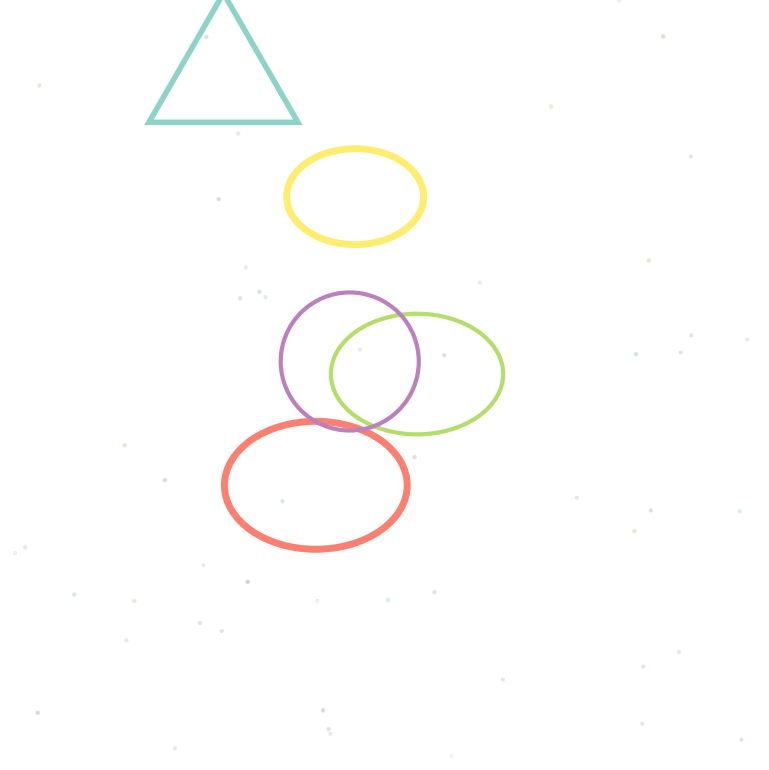[{"shape": "triangle", "thickness": 2, "radius": 0.56, "center": [0.29, 0.897]}, {"shape": "oval", "thickness": 2.5, "radius": 0.59, "center": [0.41, 0.37]}, {"shape": "oval", "thickness": 1.5, "radius": 0.56, "center": [0.542, 0.514]}, {"shape": "circle", "thickness": 1.5, "radius": 0.45, "center": [0.454, 0.531]}, {"shape": "oval", "thickness": 2.5, "radius": 0.44, "center": [0.461, 0.745]}]